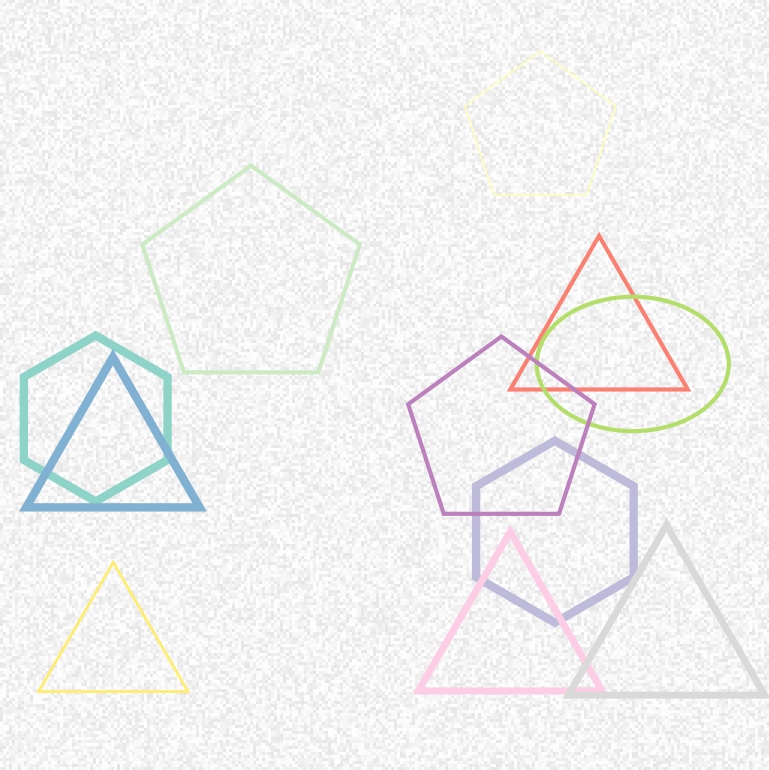[{"shape": "hexagon", "thickness": 3, "radius": 0.54, "center": [0.124, 0.456]}, {"shape": "pentagon", "thickness": 0.5, "radius": 0.51, "center": [0.702, 0.83]}, {"shape": "hexagon", "thickness": 3, "radius": 0.59, "center": [0.721, 0.309]}, {"shape": "triangle", "thickness": 1.5, "radius": 0.67, "center": [0.778, 0.561]}, {"shape": "triangle", "thickness": 3, "radius": 0.65, "center": [0.147, 0.406]}, {"shape": "oval", "thickness": 1.5, "radius": 0.62, "center": [0.822, 0.527]}, {"shape": "triangle", "thickness": 2.5, "radius": 0.69, "center": [0.663, 0.172]}, {"shape": "triangle", "thickness": 2.5, "radius": 0.74, "center": [0.866, 0.171]}, {"shape": "pentagon", "thickness": 1.5, "radius": 0.64, "center": [0.651, 0.436]}, {"shape": "pentagon", "thickness": 1.5, "radius": 0.74, "center": [0.326, 0.637]}, {"shape": "triangle", "thickness": 1, "radius": 0.56, "center": [0.147, 0.158]}]